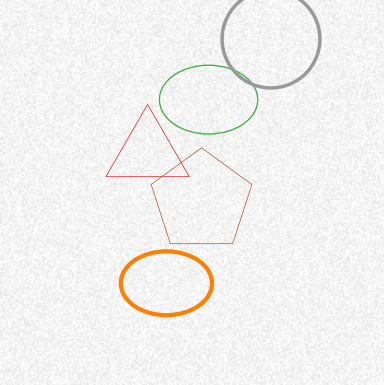[{"shape": "triangle", "thickness": 0.5, "radius": 0.63, "center": [0.383, 0.604]}, {"shape": "oval", "thickness": 1, "radius": 0.64, "center": [0.542, 0.741]}, {"shape": "oval", "thickness": 3, "radius": 0.59, "center": [0.432, 0.264]}, {"shape": "pentagon", "thickness": 0.5, "radius": 0.69, "center": [0.523, 0.478]}, {"shape": "circle", "thickness": 2.5, "radius": 0.64, "center": [0.704, 0.899]}]